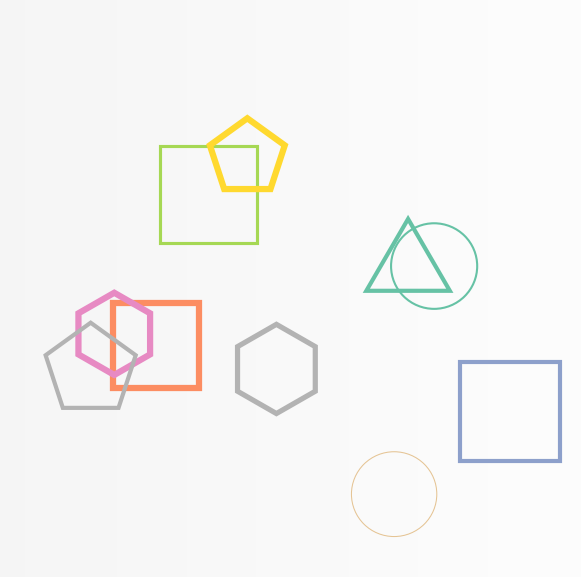[{"shape": "circle", "thickness": 1, "radius": 0.37, "center": [0.747, 0.538]}, {"shape": "triangle", "thickness": 2, "radius": 0.41, "center": [0.702, 0.537]}, {"shape": "square", "thickness": 3, "radius": 0.37, "center": [0.268, 0.401]}, {"shape": "square", "thickness": 2, "radius": 0.43, "center": [0.878, 0.287]}, {"shape": "hexagon", "thickness": 3, "radius": 0.36, "center": [0.197, 0.421]}, {"shape": "square", "thickness": 1.5, "radius": 0.42, "center": [0.359, 0.663]}, {"shape": "pentagon", "thickness": 3, "radius": 0.34, "center": [0.425, 0.727]}, {"shape": "circle", "thickness": 0.5, "radius": 0.37, "center": [0.678, 0.143]}, {"shape": "pentagon", "thickness": 2, "radius": 0.41, "center": [0.156, 0.359]}, {"shape": "hexagon", "thickness": 2.5, "radius": 0.39, "center": [0.476, 0.36]}]